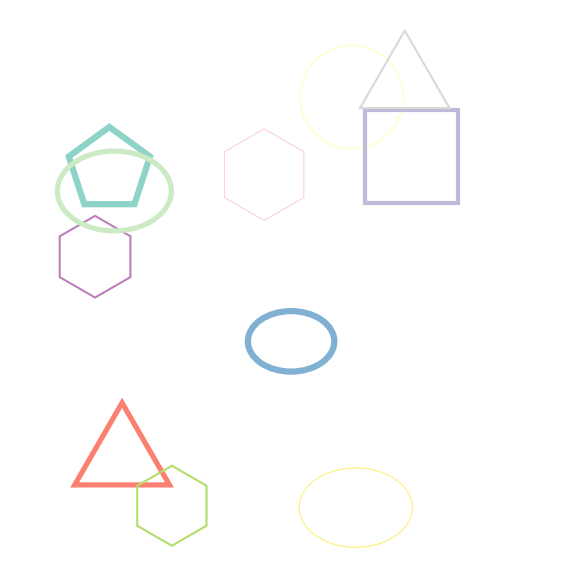[{"shape": "pentagon", "thickness": 3, "radius": 0.37, "center": [0.189, 0.705]}, {"shape": "circle", "thickness": 0.5, "radius": 0.45, "center": [0.609, 0.831]}, {"shape": "square", "thickness": 2, "radius": 0.4, "center": [0.713, 0.728]}, {"shape": "triangle", "thickness": 2.5, "radius": 0.47, "center": [0.211, 0.207]}, {"shape": "oval", "thickness": 3, "radius": 0.37, "center": [0.504, 0.408]}, {"shape": "hexagon", "thickness": 1, "radius": 0.35, "center": [0.298, 0.123]}, {"shape": "hexagon", "thickness": 0.5, "radius": 0.4, "center": [0.457, 0.697]}, {"shape": "triangle", "thickness": 1, "radius": 0.45, "center": [0.701, 0.857]}, {"shape": "hexagon", "thickness": 1, "radius": 0.35, "center": [0.165, 0.555]}, {"shape": "oval", "thickness": 2.5, "radius": 0.49, "center": [0.198, 0.668]}, {"shape": "oval", "thickness": 0.5, "radius": 0.49, "center": [0.616, 0.12]}]